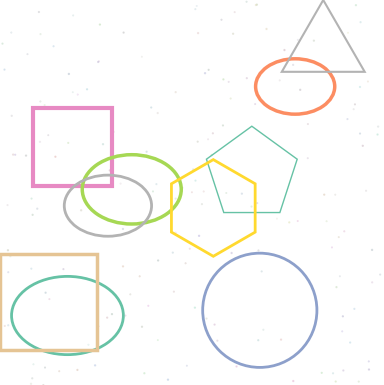[{"shape": "pentagon", "thickness": 1, "radius": 0.62, "center": [0.654, 0.548]}, {"shape": "oval", "thickness": 2, "radius": 0.73, "center": [0.175, 0.18]}, {"shape": "oval", "thickness": 2.5, "radius": 0.51, "center": [0.767, 0.775]}, {"shape": "circle", "thickness": 2, "radius": 0.74, "center": [0.675, 0.194]}, {"shape": "square", "thickness": 3, "radius": 0.51, "center": [0.188, 0.618]}, {"shape": "oval", "thickness": 2.5, "radius": 0.64, "center": [0.342, 0.508]}, {"shape": "hexagon", "thickness": 2, "radius": 0.63, "center": [0.554, 0.46]}, {"shape": "square", "thickness": 2.5, "radius": 0.63, "center": [0.125, 0.216]}, {"shape": "oval", "thickness": 2, "radius": 0.57, "center": [0.28, 0.466]}, {"shape": "triangle", "thickness": 1.5, "radius": 0.62, "center": [0.84, 0.876]}]